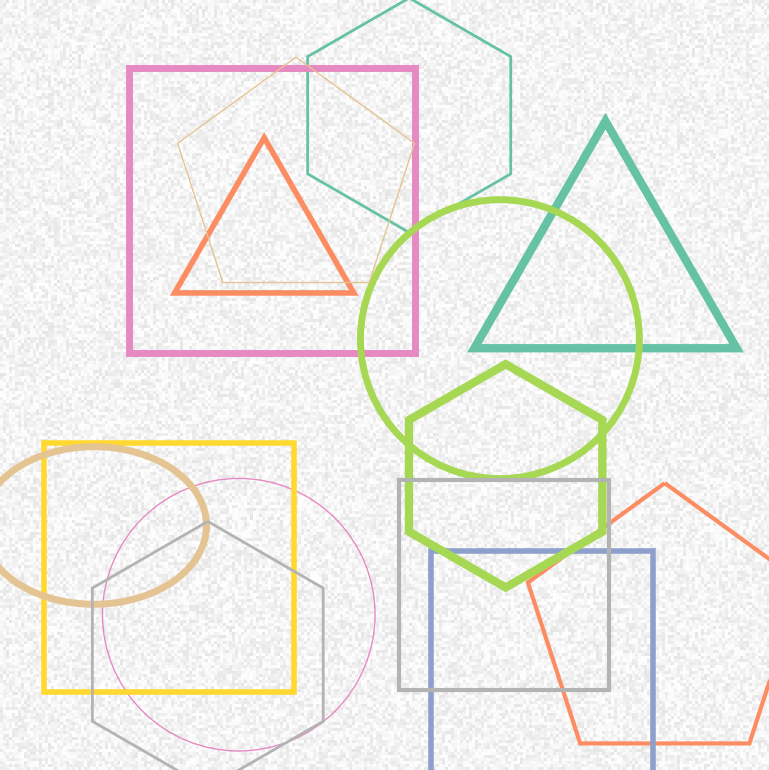[{"shape": "triangle", "thickness": 3, "radius": 0.98, "center": [0.786, 0.646]}, {"shape": "hexagon", "thickness": 1, "radius": 0.76, "center": [0.531, 0.85]}, {"shape": "triangle", "thickness": 2, "radius": 0.67, "center": [0.343, 0.687]}, {"shape": "pentagon", "thickness": 1.5, "radius": 0.93, "center": [0.863, 0.186]}, {"shape": "square", "thickness": 2, "radius": 0.72, "center": [0.704, 0.14]}, {"shape": "circle", "thickness": 0.5, "radius": 0.89, "center": [0.31, 0.202]}, {"shape": "square", "thickness": 2.5, "radius": 0.93, "center": [0.354, 0.727]}, {"shape": "hexagon", "thickness": 3, "radius": 0.73, "center": [0.657, 0.382]}, {"shape": "circle", "thickness": 2.5, "radius": 0.91, "center": [0.649, 0.56]}, {"shape": "square", "thickness": 2, "radius": 0.81, "center": [0.22, 0.263]}, {"shape": "pentagon", "thickness": 0.5, "radius": 0.81, "center": [0.384, 0.764]}, {"shape": "oval", "thickness": 2.5, "radius": 0.73, "center": [0.122, 0.318]}, {"shape": "square", "thickness": 1.5, "radius": 0.68, "center": [0.654, 0.24]}, {"shape": "hexagon", "thickness": 1, "radius": 0.87, "center": [0.27, 0.15]}]